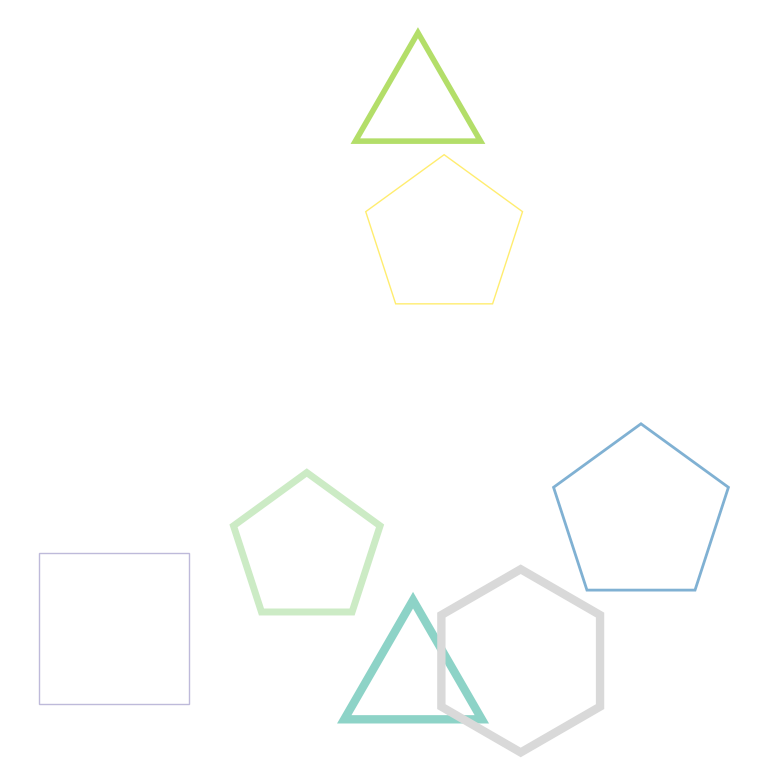[{"shape": "triangle", "thickness": 3, "radius": 0.52, "center": [0.536, 0.117]}, {"shape": "square", "thickness": 0.5, "radius": 0.49, "center": [0.148, 0.184]}, {"shape": "pentagon", "thickness": 1, "radius": 0.6, "center": [0.832, 0.33]}, {"shape": "triangle", "thickness": 2, "radius": 0.47, "center": [0.543, 0.864]}, {"shape": "hexagon", "thickness": 3, "radius": 0.59, "center": [0.676, 0.142]}, {"shape": "pentagon", "thickness": 2.5, "radius": 0.5, "center": [0.398, 0.286]}, {"shape": "pentagon", "thickness": 0.5, "radius": 0.54, "center": [0.577, 0.692]}]